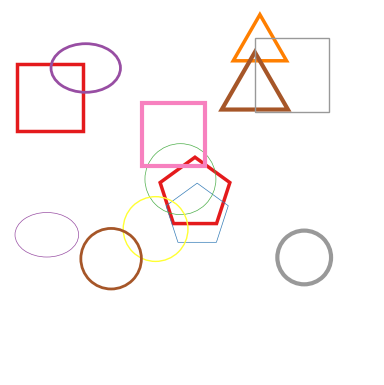[{"shape": "pentagon", "thickness": 2.5, "radius": 0.48, "center": [0.506, 0.496]}, {"shape": "square", "thickness": 2.5, "radius": 0.43, "center": [0.13, 0.746]}, {"shape": "pentagon", "thickness": 0.5, "radius": 0.42, "center": [0.512, 0.439]}, {"shape": "circle", "thickness": 0.5, "radius": 0.46, "center": [0.469, 0.535]}, {"shape": "oval", "thickness": 0.5, "radius": 0.41, "center": [0.122, 0.39]}, {"shape": "oval", "thickness": 2, "radius": 0.45, "center": [0.223, 0.823]}, {"shape": "triangle", "thickness": 2.5, "radius": 0.4, "center": [0.675, 0.882]}, {"shape": "circle", "thickness": 1, "radius": 0.42, "center": [0.404, 0.405]}, {"shape": "triangle", "thickness": 3, "radius": 0.5, "center": [0.662, 0.765]}, {"shape": "circle", "thickness": 2, "radius": 0.39, "center": [0.289, 0.328]}, {"shape": "square", "thickness": 3, "radius": 0.41, "center": [0.45, 0.651]}, {"shape": "circle", "thickness": 3, "radius": 0.35, "center": [0.79, 0.331]}, {"shape": "square", "thickness": 1, "radius": 0.48, "center": [0.759, 0.805]}]